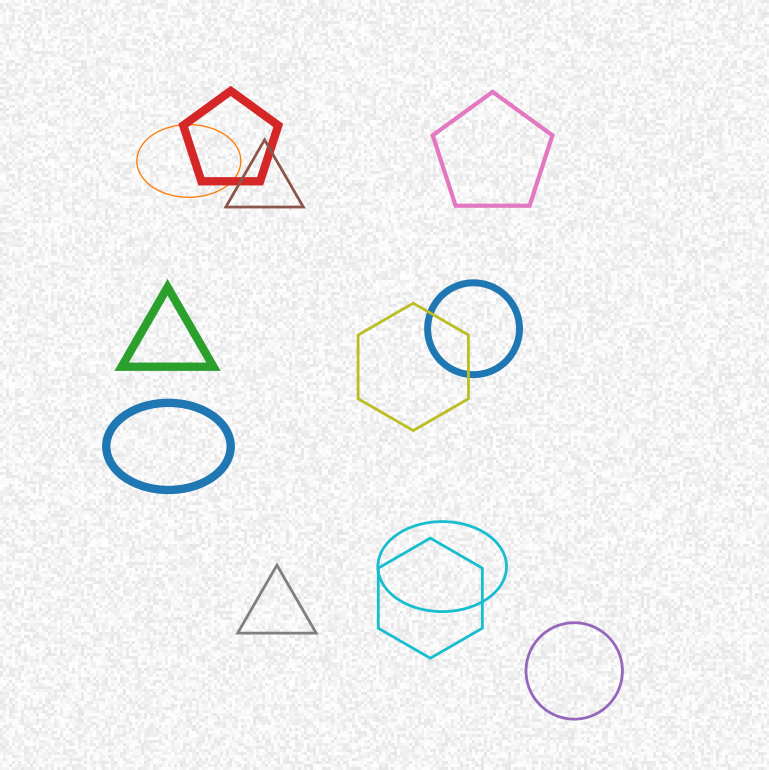[{"shape": "circle", "thickness": 2.5, "radius": 0.3, "center": [0.615, 0.573]}, {"shape": "oval", "thickness": 3, "radius": 0.4, "center": [0.219, 0.42]}, {"shape": "oval", "thickness": 0.5, "radius": 0.34, "center": [0.245, 0.791]}, {"shape": "triangle", "thickness": 3, "radius": 0.34, "center": [0.218, 0.558]}, {"shape": "pentagon", "thickness": 3, "radius": 0.32, "center": [0.3, 0.817]}, {"shape": "circle", "thickness": 1, "radius": 0.31, "center": [0.746, 0.129]}, {"shape": "triangle", "thickness": 1, "radius": 0.29, "center": [0.344, 0.76]}, {"shape": "pentagon", "thickness": 1.5, "radius": 0.41, "center": [0.64, 0.799]}, {"shape": "triangle", "thickness": 1, "radius": 0.29, "center": [0.36, 0.207]}, {"shape": "hexagon", "thickness": 1, "radius": 0.41, "center": [0.537, 0.524]}, {"shape": "hexagon", "thickness": 1, "radius": 0.39, "center": [0.559, 0.223]}, {"shape": "oval", "thickness": 1, "radius": 0.42, "center": [0.574, 0.264]}]